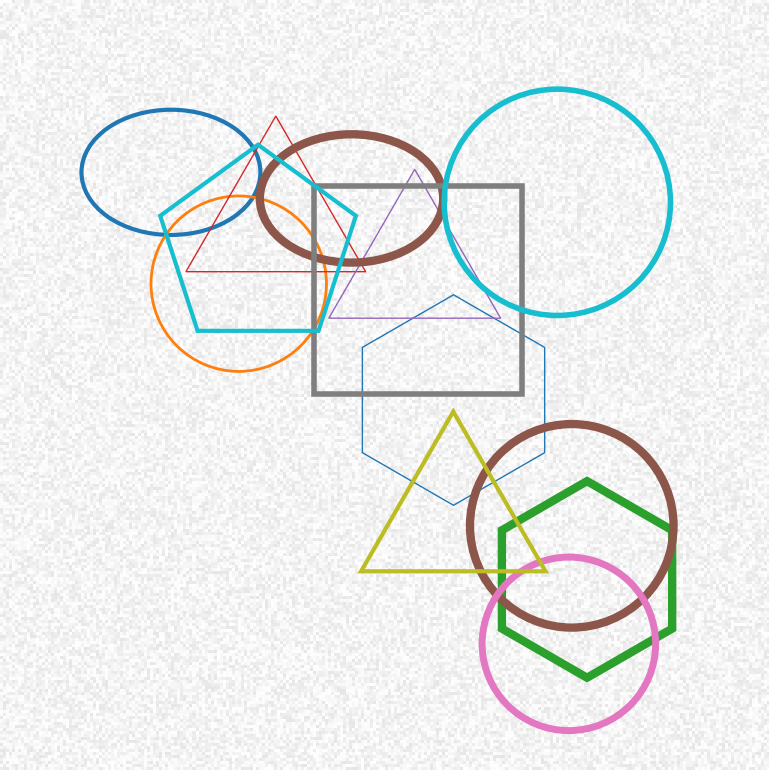[{"shape": "oval", "thickness": 1.5, "radius": 0.58, "center": [0.222, 0.776]}, {"shape": "hexagon", "thickness": 0.5, "radius": 0.68, "center": [0.589, 0.48]}, {"shape": "circle", "thickness": 1, "radius": 0.57, "center": [0.31, 0.632]}, {"shape": "hexagon", "thickness": 3, "radius": 0.64, "center": [0.762, 0.247]}, {"shape": "triangle", "thickness": 0.5, "radius": 0.67, "center": [0.358, 0.715]}, {"shape": "triangle", "thickness": 0.5, "radius": 0.64, "center": [0.539, 0.651]}, {"shape": "oval", "thickness": 3, "radius": 0.6, "center": [0.457, 0.742]}, {"shape": "circle", "thickness": 3, "radius": 0.66, "center": [0.743, 0.317]}, {"shape": "circle", "thickness": 2.5, "radius": 0.56, "center": [0.739, 0.164]}, {"shape": "square", "thickness": 2, "radius": 0.68, "center": [0.543, 0.624]}, {"shape": "triangle", "thickness": 1.5, "radius": 0.69, "center": [0.589, 0.327]}, {"shape": "pentagon", "thickness": 1.5, "radius": 0.67, "center": [0.335, 0.678]}, {"shape": "circle", "thickness": 2, "radius": 0.73, "center": [0.724, 0.737]}]